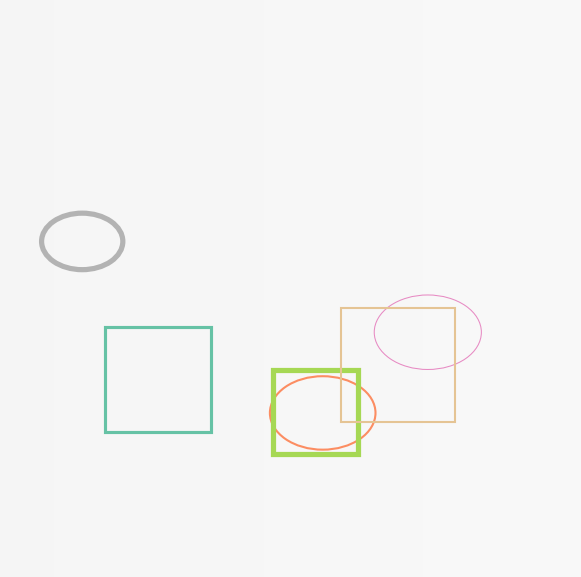[{"shape": "square", "thickness": 1.5, "radius": 0.45, "center": [0.271, 0.341]}, {"shape": "oval", "thickness": 1, "radius": 0.45, "center": [0.555, 0.284]}, {"shape": "oval", "thickness": 0.5, "radius": 0.46, "center": [0.736, 0.424]}, {"shape": "square", "thickness": 2.5, "radius": 0.36, "center": [0.543, 0.286]}, {"shape": "square", "thickness": 1, "radius": 0.49, "center": [0.684, 0.368]}, {"shape": "oval", "thickness": 2.5, "radius": 0.35, "center": [0.141, 0.581]}]